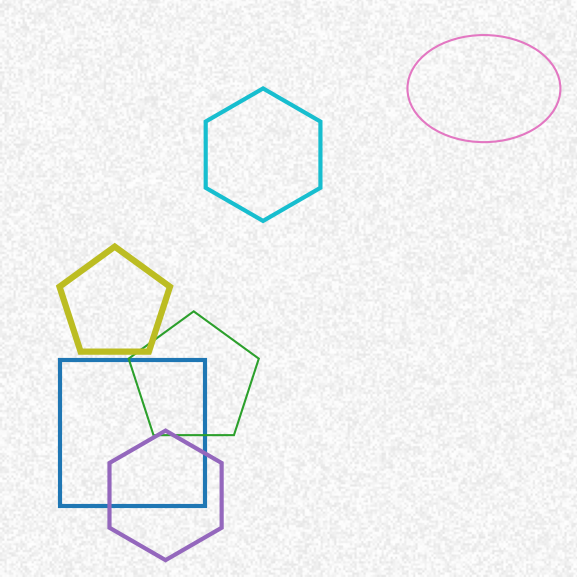[{"shape": "square", "thickness": 2, "radius": 0.63, "center": [0.23, 0.249]}, {"shape": "pentagon", "thickness": 1, "radius": 0.59, "center": [0.335, 0.342]}, {"shape": "hexagon", "thickness": 2, "radius": 0.56, "center": [0.287, 0.141]}, {"shape": "oval", "thickness": 1, "radius": 0.66, "center": [0.838, 0.846]}, {"shape": "pentagon", "thickness": 3, "radius": 0.5, "center": [0.199, 0.472]}, {"shape": "hexagon", "thickness": 2, "radius": 0.57, "center": [0.456, 0.731]}]